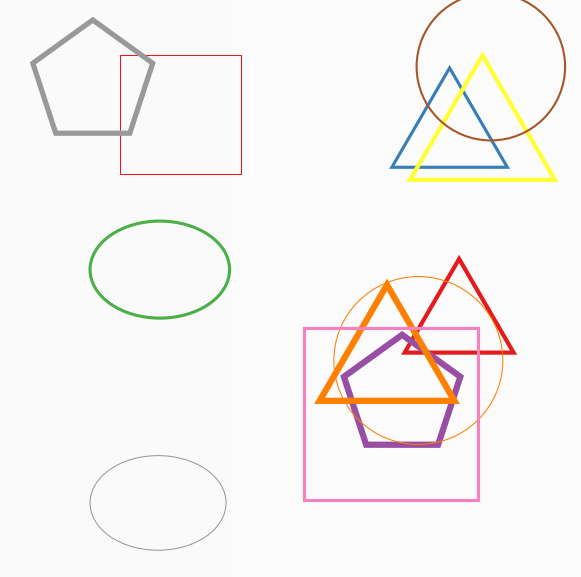[{"shape": "triangle", "thickness": 2, "radius": 0.54, "center": [0.79, 0.443]}, {"shape": "square", "thickness": 0.5, "radius": 0.52, "center": [0.311, 0.801]}, {"shape": "triangle", "thickness": 1.5, "radius": 0.57, "center": [0.774, 0.767]}, {"shape": "oval", "thickness": 1.5, "radius": 0.6, "center": [0.275, 0.532]}, {"shape": "pentagon", "thickness": 3, "radius": 0.53, "center": [0.692, 0.314]}, {"shape": "circle", "thickness": 0.5, "radius": 0.73, "center": [0.72, 0.375]}, {"shape": "triangle", "thickness": 3, "radius": 0.67, "center": [0.666, 0.372]}, {"shape": "triangle", "thickness": 2, "radius": 0.72, "center": [0.83, 0.76]}, {"shape": "circle", "thickness": 1, "radius": 0.64, "center": [0.844, 0.884]}, {"shape": "square", "thickness": 1.5, "radius": 0.75, "center": [0.672, 0.282]}, {"shape": "oval", "thickness": 0.5, "radius": 0.59, "center": [0.272, 0.128]}, {"shape": "pentagon", "thickness": 2.5, "radius": 0.54, "center": [0.16, 0.856]}]